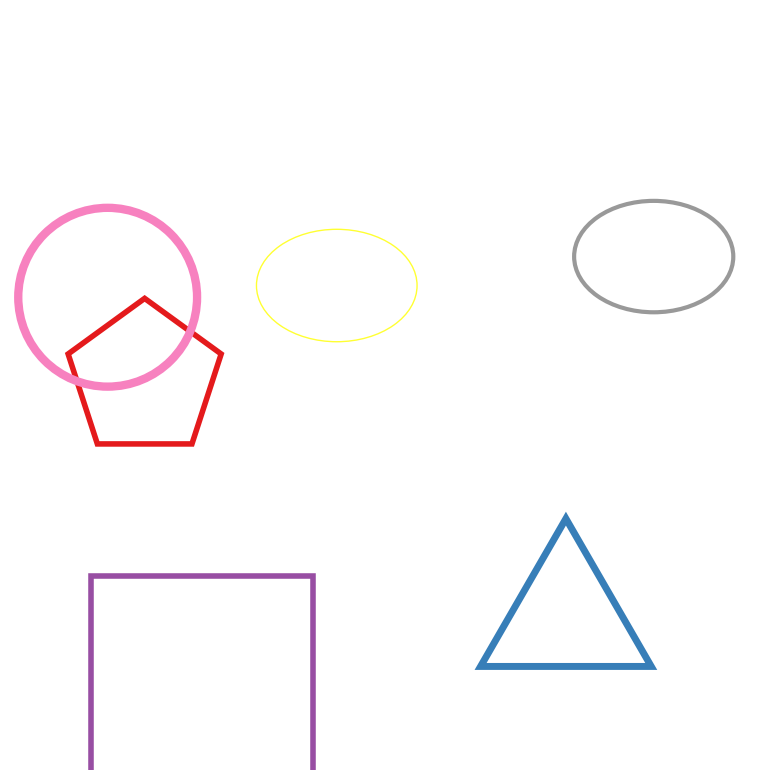[{"shape": "pentagon", "thickness": 2, "radius": 0.52, "center": [0.188, 0.508]}, {"shape": "triangle", "thickness": 2.5, "radius": 0.64, "center": [0.735, 0.198]}, {"shape": "square", "thickness": 2, "radius": 0.72, "center": [0.262, 0.108]}, {"shape": "oval", "thickness": 0.5, "radius": 0.52, "center": [0.437, 0.629]}, {"shape": "circle", "thickness": 3, "radius": 0.58, "center": [0.14, 0.614]}, {"shape": "oval", "thickness": 1.5, "radius": 0.52, "center": [0.849, 0.667]}]